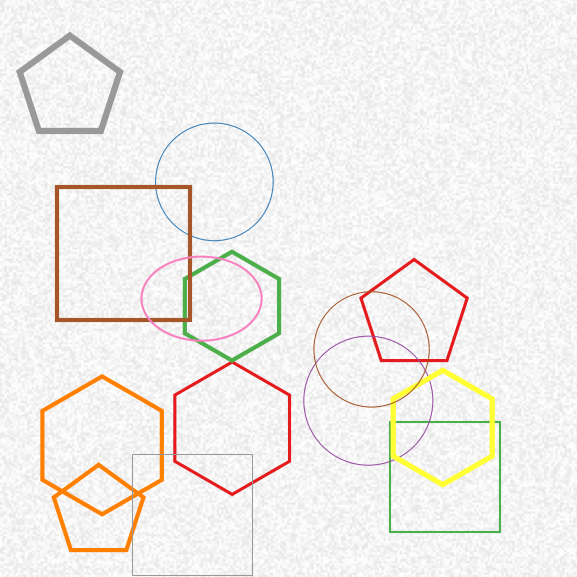[{"shape": "hexagon", "thickness": 1.5, "radius": 0.57, "center": [0.402, 0.258]}, {"shape": "pentagon", "thickness": 1.5, "radius": 0.48, "center": [0.717, 0.453]}, {"shape": "circle", "thickness": 0.5, "radius": 0.51, "center": [0.371, 0.684]}, {"shape": "square", "thickness": 1, "radius": 0.48, "center": [0.77, 0.173]}, {"shape": "hexagon", "thickness": 2, "radius": 0.47, "center": [0.402, 0.469]}, {"shape": "circle", "thickness": 0.5, "radius": 0.56, "center": [0.638, 0.305]}, {"shape": "hexagon", "thickness": 2, "radius": 0.6, "center": [0.177, 0.228]}, {"shape": "pentagon", "thickness": 2, "radius": 0.41, "center": [0.171, 0.113]}, {"shape": "hexagon", "thickness": 2.5, "radius": 0.49, "center": [0.767, 0.259]}, {"shape": "square", "thickness": 2, "radius": 0.58, "center": [0.214, 0.56]}, {"shape": "circle", "thickness": 0.5, "radius": 0.5, "center": [0.643, 0.394]}, {"shape": "oval", "thickness": 1, "radius": 0.52, "center": [0.349, 0.482]}, {"shape": "square", "thickness": 0.5, "radius": 0.52, "center": [0.333, 0.108]}, {"shape": "pentagon", "thickness": 3, "radius": 0.46, "center": [0.121, 0.846]}]